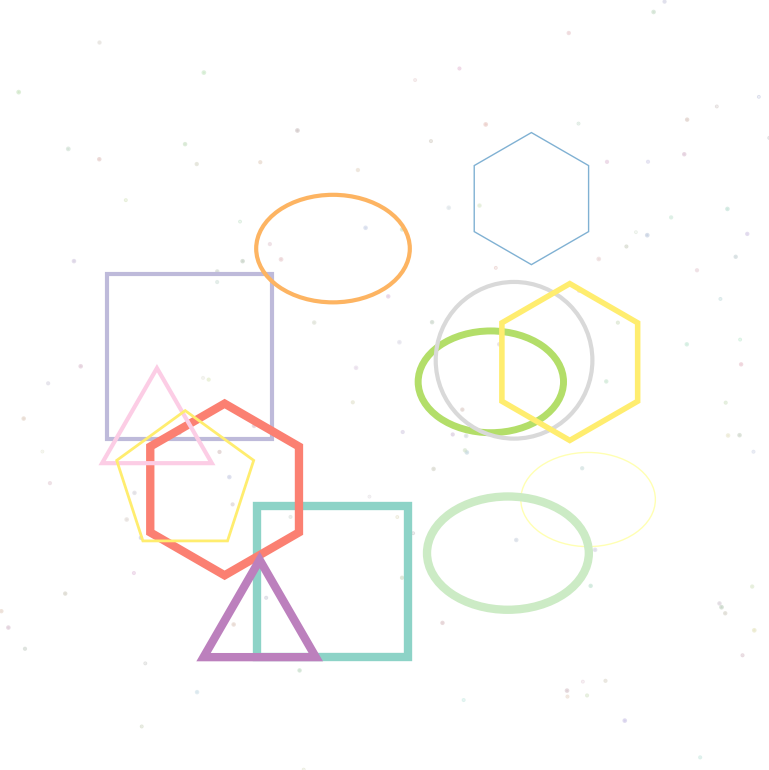[{"shape": "square", "thickness": 3, "radius": 0.49, "center": [0.432, 0.245]}, {"shape": "oval", "thickness": 0.5, "radius": 0.44, "center": [0.764, 0.351]}, {"shape": "square", "thickness": 1.5, "radius": 0.54, "center": [0.246, 0.537]}, {"shape": "hexagon", "thickness": 3, "radius": 0.56, "center": [0.292, 0.364]}, {"shape": "hexagon", "thickness": 0.5, "radius": 0.43, "center": [0.69, 0.742]}, {"shape": "oval", "thickness": 1.5, "radius": 0.5, "center": [0.432, 0.677]}, {"shape": "oval", "thickness": 2.5, "radius": 0.47, "center": [0.637, 0.504]}, {"shape": "triangle", "thickness": 1.5, "radius": 0.41, "center": [0.204, 0.44]}, {"shape": "circle", "thickness": 1.5, "radius": 0.51, "center": [0.668, 0.532]}, {"shape": "triangle", "thickness": 3, "radius": 0.42, "center": [0.337, 0.189]}, {"shape": "oval", "thickness": 3, "radius": 0.53, "center": [0.66, 0.282]}, {"shape": "hexagon", "thickness": 2, "radius": 0.51, "center": [0.74, 0.53]}, {"shape": "pentagon", "thickness": 1, "radius": 0.47, "center": [0.241, 0.373]}]